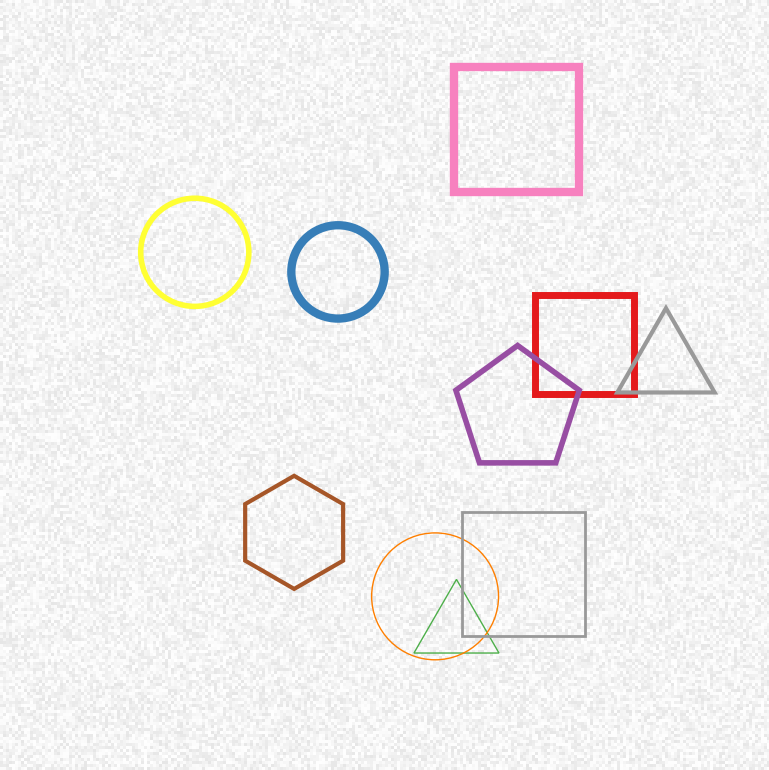[{"shape": "square", "thickness": 2.5, "radius": 0.32, "center": [0.759, 0.553]}, {"shape": "circle", "thickness": 3, "radius": 0.3, "center": [0.439, 0.647]}, {"shape": "triangle", "thickness": 0.5, "radius": 0.32, "center": [0.593, 0.184]}, {"shape": "pentagon", "thickness": 2, "radius": 0.42, "center": [0.672, 0.467]}, {"shape": "circle", "thickness": 0.5, "radius": 0.41, "center": [0.565, 0.226]}, {"shape": "circle", "thickness": 2, "radius": 0.35, "center": [0.253, 0.672]}, {"shape": "hexagon", "thickness": 1.5, "radius": 0.37, "center": [0.382, 0.309]}, {"shape": "square", "thickness": 3, "radius": 0.41, "center": [0.671, 0.832]}, {"shape": "triangle", "thickness": 1.5, "radius": 0.36, "center": [0.865, 0.527]}, {"shape": "square", "thickness": 1, "radius": 0.4, "center": [0.68, 0.255]}]